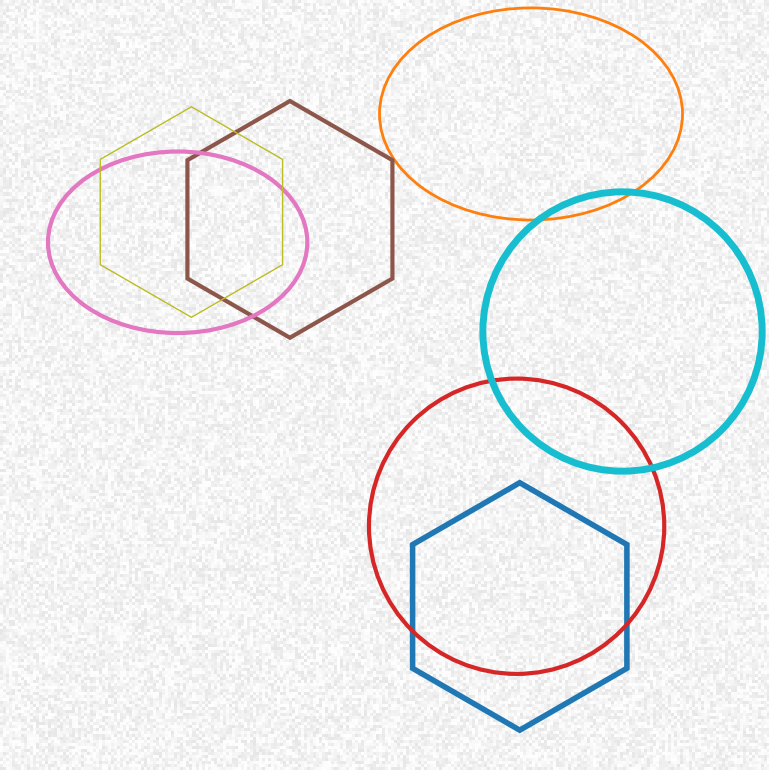[{"shape": "hexagon", "thickness": 2, "radius": 0.8, "center": [0.675, 0.212]}, {"shape": "oval", "thickness": 1, "radius": 0.98, "center": [0.69, 0.852]}, {"shape": "circle", "thickness": 1.5, "radius": 0.96, "center": [0.671, 0.317]}, {"shape": "hexagon", "thickness": 1.5, "radius": 0.77, "center": [0.377, 0.715]}, {"shape": "oval", "thickness": 1.5, "radius": 0.84, "center": [0.231, 0.685]}, {"shape": "hexagon", "thickness": 0.5, "radius": 0.68, "center": [0.249, 0.725]}, {"shape": "circle", "thickness": 2.5, "radius": 0.91, "center": [0.808, 0.569]}]